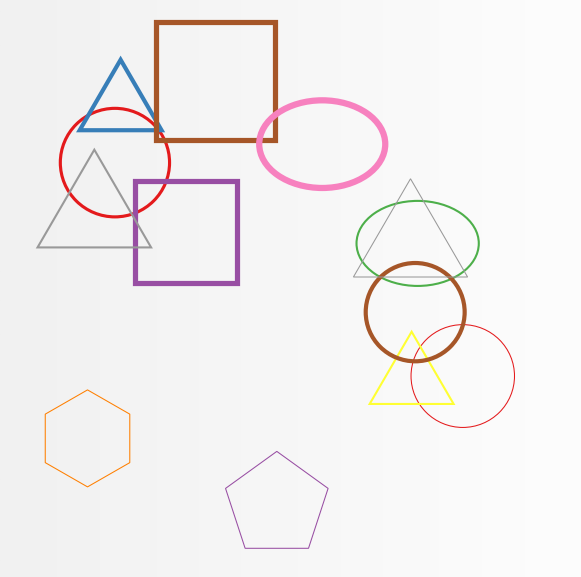[{"shape": "circle", "thickness": 0.5, "radius": 0.45, "center": [0.796, 0.348]}, {"shape": "circle", "thickness": 1.5, "radius": 0.47, "center": [0.198, 0.718]}, {"shape": "triangle", "thickness": 2, "radius": 0.41, "center": [0.207, 0.814]}, {"shape": "oval", "thickness": 1, "radius": 0.53, "center": [0.719, 0.578]}, {"shape": "square", "thickness": 2.5, "radius": 0.44, "center": [0.32, 0.597]}, {"shape": "pentagon", "thickness": 0.5, "radius": 0.46, "center": [0.476, 0.125]}, {"shape": "hexagon", "thickness": 0.5, "radius": 0.42, "center": [0.151, 0.24]}, {"shape": "triangle", "thickness": 1, "radius": 0.42, "center": [0.708, 0.341]}, {"shape": "circle", "thickness": 2, "radius": 0.43, "center": [0.714, 0.459]}, {"shape": "square", "thickness": 2.5, "radius": 0.51, "center": [0.371, 0.859]}, {"shape": "oval", "thickness": 3, "radius": 0.54, "center": [0.554, 0.75]}, {"shape": "triangle", "thickness": 0.5, "radius": 0.57, "center": [0.706, 0.576]}, {"shape": "triangle", "thickness": 1, "radius": 0.56, "center": [0.162, 0.627]}]